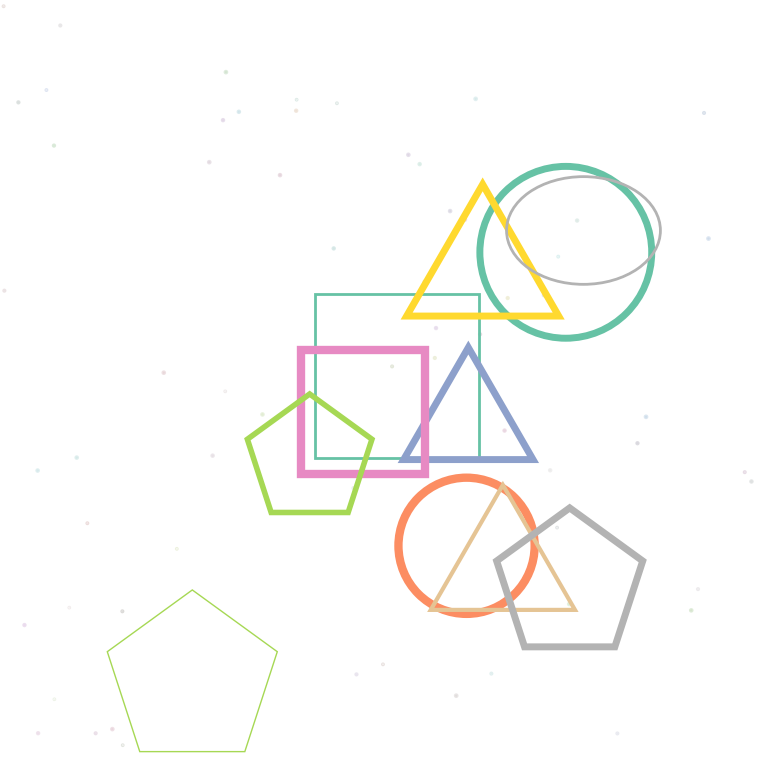[{"shape": "square", "thickness": 1, "radius": 0.53, "center": [0.515, 0.511]}, {"shape": "circle", "thickness": 2.5, "radius": 0.56, "center": [0.735, 0.672]}, {"shape": "circle", "thickness": 3, "radius": 0.44, "center": [0.606, 0.291]}, {"shape": "triangle", "thickness": 2.5, "radius": 0.48, "center": [0.608, 0.452]}, {"shape": "square", "thickness": 3, "radius": 0.4, "center": [0.472, 0.465]}, {"shape": "pentagon", "thickness": 0.5, "radius": 0.58, "center": [0.25, 0.118]}, {"shape": "pentagon", "thickness": 2, "radius": 0.43, "center": [0.402, 0.403]}, {"shape": "triangle", "thickness": 2.5, "radius": 0.57, "center": [0.627, 0.647]}, {"shape": "triangle", "thickness": 1.5, "radius": 0.54, "center": [0.653, 0.262]}, {"shape": "pentagon", "thickness": 2.5, "radius": 0.5, "center": [0.74, 0.241]}, {"shape": "oval", "thickness": 1, "radius": 0.5, "center": [0.758, 0.701]}]